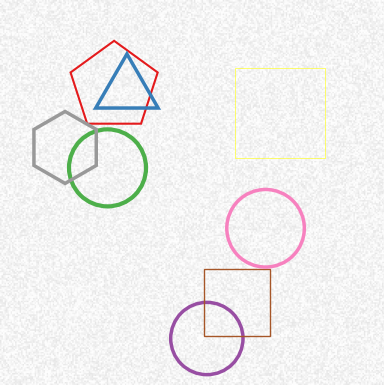[{"shape": "pentagon", "thickness": 1.5, "radius": 0.6, "center": [0.296, 0.775]}, {"shape": "triangle", "thickness": 2.5, "radius": 0.47, "center": [0.33, 0.766]}, {"shape": "circle", "thickness": 3, "radius": 0.5, "center": [0.279, 0.564]}, {"shape": "circle", "thickness": 2.5, "radius": 0.47, "center": [0.537, 0.121]}, {"shape": "square", "thickness": 0.5, "radius": 0.58, "center": [0.727, 0.707]}, {"shape": "square", "thickness": 1, "radius": 0.43, "center": [0.616, 0.214]}, {"shape": "circle", "thickness": 2.5, "radius": 0.5, "center": [0.69, 0.407]}, {"shape": "hexagon", "thickness": 2.5, "radius": 0.47, "center": [0.169, 0.617]}]